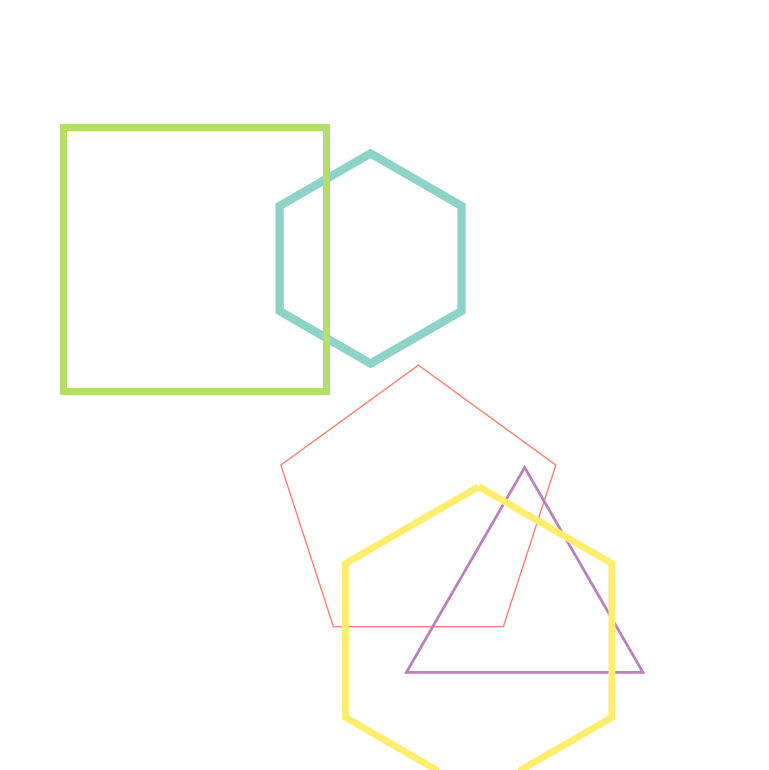[{"shape": "hexagon", "thickness": 3, "radius": 0.68, "center": [0.481, 0.664]}, {"shape": "pentagon", "thickness": 0.5, "radius": 0.94, "center": [0.543, 0.338]}, {"shape": "square", "thickness": 2.5, "radius": 0.85, "center": [0.253, 0.664]}, {"shape": "triangle", "thickness": 1, "radius": 0.89, "center": [0.681, 0.215]}, {"shape": "hexagon", "thickness": 2.5, "radius": 1.0, "center": [0.622, 0.168]}]